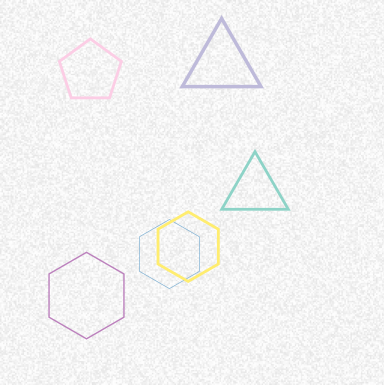[{"shape": "triangle", "thickness": 2, "radius": 0.5, "center": [0.662, 0.506]}, {"shape": "triangle", "thickness": 2.5, "radius": 0.59, "center": [0.576, 0.834]}, {"shape": "hexagon", "thickness": 0.5, "radius": 0.45, "center": [0.44, 0.34]}, {"shape": "pentagon", "thickness": 2, "radius": 0.42, "center": [0.235, 0.814]}, {"shape": "hexagon", "thickness": 1, "radius": 0.56, "center": [0.225, 0.232]}, {"shape": "hexagon", "thickness": 2, "radius": 0.45, "center": [0.489, 0.359]}]